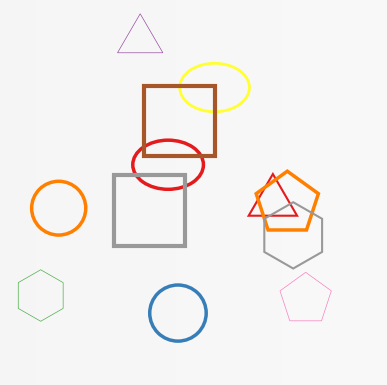[{"shape": "triangle", "thickness": 1.5, "radius": 0.36, "center": [0.704, 0.476]}, {"shape": "oval", "thickness": 2.5, "radius": 0.46, "center": [0.434, 0.572]}, {"shape": "circle", "thickness": 2.5, "radius": 0.36, "center": [0.459, 0.187]}, {"shape": "hexagon", "thickness": 0.5, "radius": 0.33, "center": [0.105, 0.232]}, {"shape": "triangle", "thickness": 0.5, "radius": 0.34, "center": [0.362, 0.897]}, {"shape": "circle", "thickness": 2.5, "radius": 0.35, "center": [0.151, 0.459]}, {"shape": "pentagon", "thickness": 2.5, "radius": 0.42, "center": [0.741, 0.471]}, {"shape": "oval", "thickness": 2, "radius": 0.45, "center": [0.554, 0.773]}, {"shape": "square", "thickness": 3, "radius": 0.45, "center": [0.463, 0.686]}, {"shape": "pentagon", "thickness": 0.5, "radius": 0.35, "center": [0.789, 0.223]}, {"shape": "square", "thickness": 3, "radius": 0.46, "center": [0.386, 0.454]}, {"shape": "hexagon", "thickness": 1.5, "radius": 0.43, "center": [0.757, 0.389]}]